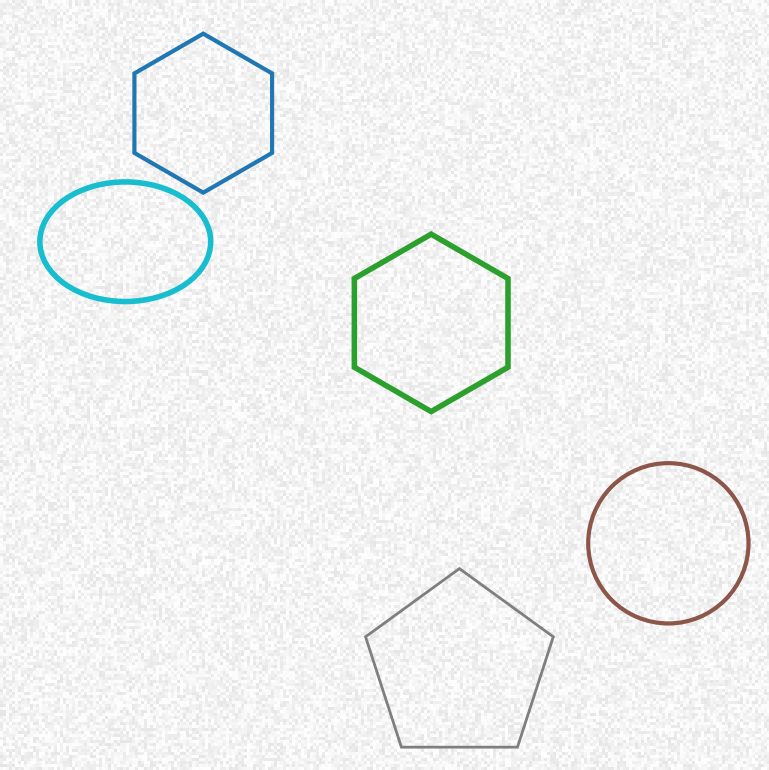[{"shape": "hexagon", "thickness": 1.5, "radius": 0.52, "center": [0.264, 0.853]}, {"shape": "hexagon", "thickness": 2, "radius": 0.58, "center": [0.56, 0.581]}, {"shape": "circle", "thickness": 1.5, "radius": 0.52, "center": [0.868, 0.294]}, {"shape": "pentagon", "thickness": 1, "radius": 0.64, "center": [0.597, 0.133]}, {"shape": "oval", "thickness": 2, "radius": 0.55, "center": [0.163, 0.686]}]